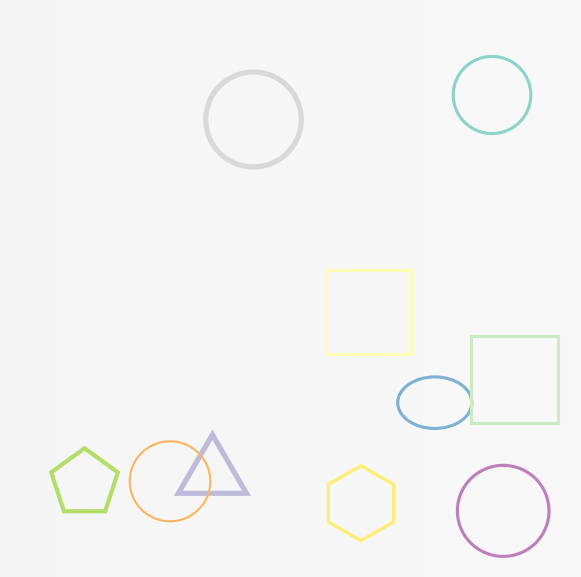[{"shape": "circle", "thickness": 1.5, "radius": 0.33, "center": [0.847, 0.835]}, {"shape": "square", "thickness": 1.5, "radius": 0.36, "center": [0.634, 0.458]}, {"shape": "triangle", "thickness": 2.5, "radius": 0.34, "center": [0.365, 0.179]}, {"shape": "oval", "thickness": 1.5, "radius": 0.32, "center": [0.748, 0.302]}, {"shape": "circle", "thickness": 1, "radius": 0.35, "center": [0.292, 0.166]}, {"shape": "pentagon", "thickness": 2, "radius": 0.3, "center": [0.145, 0.163]}, {"shape": "circle", "thickness": 2.5, "radius": 0.41, "center": [0.436, 0.792]}, {"shape": "circle", "thickness": 1.5, "radius": 0.39, "center": [0.866, 0.115]}, {"shape": "square", "thickness": 1.5, "radius": 0.37, "center": [0.885, 0.342]}, {"shape": "hexagon", "thickness": 1.5, "radius": 0.32, "center": [0.621, 0.128]}]